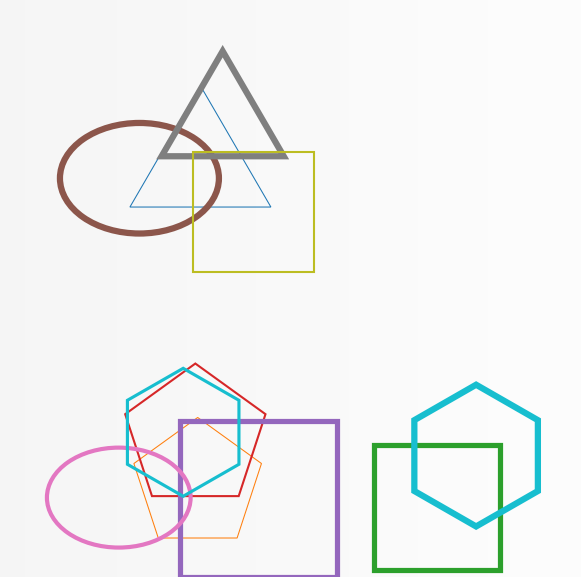[{"shape": "triangle", "thickness": 0.5, "radius": 0.7, "center": [0.345, 0.711]}, {"shape": "pentagon", "thickness": 0.5, "radius": 0.58, "center": [0.34, 0.161]}, {"shape": "square", "thickness": 2.5, "radius": 0.54, "center": [0.752, 0.12]}, {"shape": "pentagon", "thickness": 1, "radius": 0.63, "center": [0.336, 0.243]}, {"shape": "square", "thickness": 2.5, "radius": 0.68, "center": [0.445, 0.134]}, {"shape": "oval", "thickness": 3, "radius": 0.68, "center": [0.24, 0.69]}, {"shape": "oval", "thickness": 2, "radius": 0.62, "center": [0.204, 0.138]}, {"shape": "triangle", "thickness": 3, "radius": 0.61, "center": [0.383, 0.789]}, {"shape": "square", "thickness": 1, "radius": 0.52, "center": [0.435, 0.632]}, {"shape": "hexagon", "thickness": 3, "radius": 0.61, "center": [0.819, 0.21]}, {"shape": "hexagon", "thickness": 1.5, "radius": 0.55, "center": [0.315, 0.251]}]